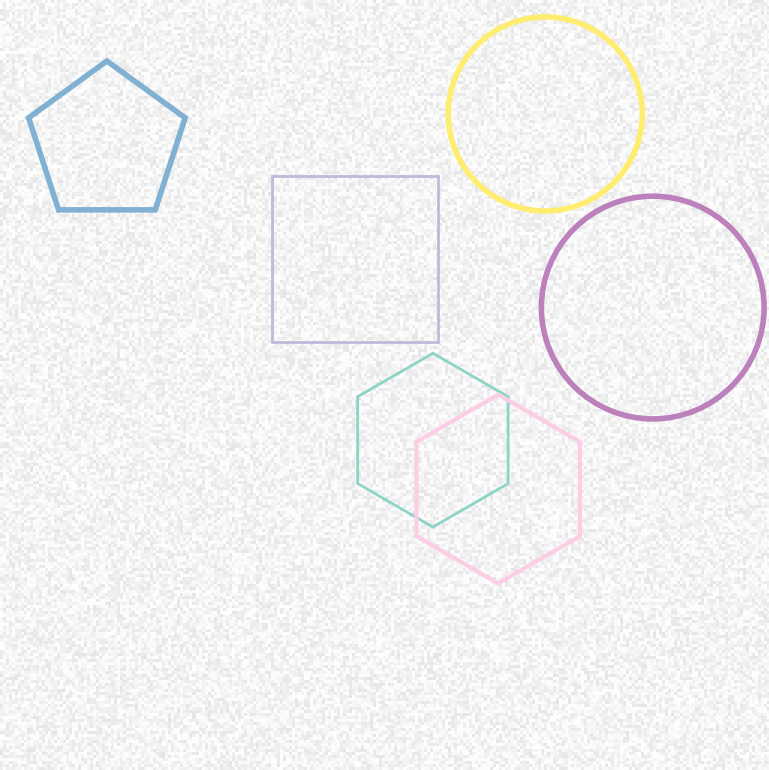[{"shape": "hexagon", "thickness": 1, "radius": 0.56, "center": [0.562, 0.428]}, {"shape": "square", "thickness": 1, "radius": 0.54, "center": [0.461, 0.664]}, {"shape": "pentagon", "thickness": 2, "radius": 0.53, "center": [0.139, 0.814]}, {"shape": "hexagon", "thickness": 1.5, "radius": 0.61, "center": [0.647, 0.365]}, {"shape": "circle", "thickness": 2, "radius": 0.72, "center": [0.848, 0.601]}, {"shape": "circle", "thickness": 2, "radius": 0.63, "center": [0.708, 0.852]}]